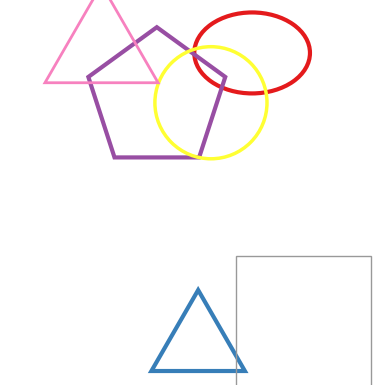[{"shape": "oval", "thickness": 3, "radius": 0.75, "center": [0.655, 0.863]}, {"shape": "triangle", "thickness": 3, "radius": 0.7, "center": [0.515, 0.106]}, {"shape": "pentagon", "thickness": 3, "radius": 0.93, "center": [0.407, 0.742]}, {"shape": "circle", "thickness": 2.5, "radius": 0.73, "center": [0.548, 0.733]}, {"shape": "triangle", "thickness": 2, "radius": 0.85, "center": [0.264, 0.87]}, {"shape": "square", "thickness": 1, "radius": 0.88, "center": [0.788, 0.159]}]